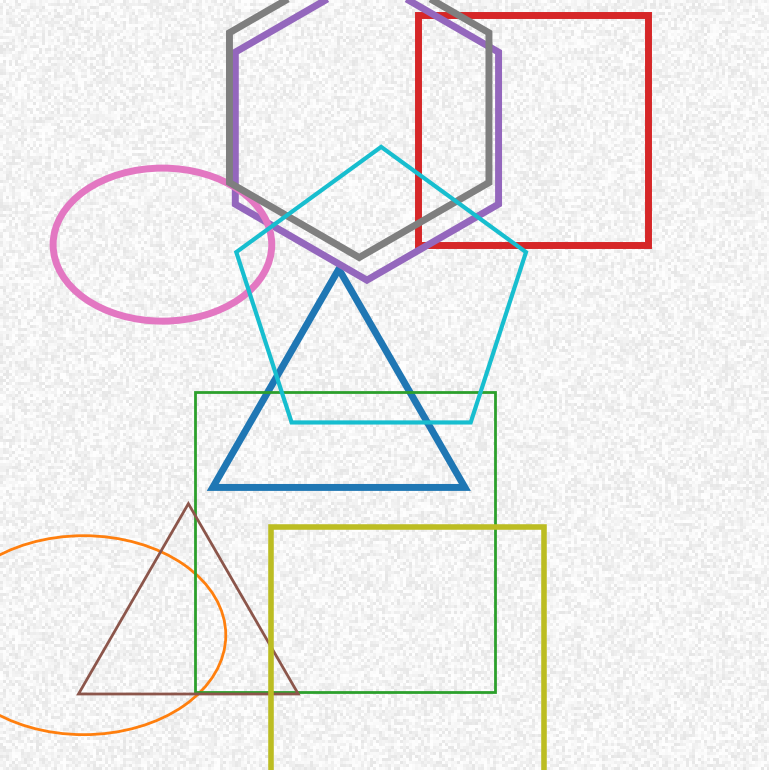[{"shape": "triangle", "thickness": 2.5, "radius": 0.95, "center": [0.44, 0.462]}, {"shape": "oval", "thickness": 1, "radius": 0.92, "center": [0.109, 0.175]}, {"shape": "square", "thickness": 1, "radius": 0.98, "center": [0.448, 0.296]}, {"shape": "square", "thickness": 2.5, "radius": 0.75, "center": [0.692, 0.831]}, {"shape": "hexagon", "thickness": 2.5, "radius": 0.99, "center": [0.477, 0.834]}, {"shape": "triangle", "thickness": 1, "radius": 0.82, "center": [0.245, 0.181]}, {"shape": "oval", "thickness": 2.5, "radius": 0.71, "center": [0.211, 0.682]}, {"shape": "hexagon", "thickness": 2.5, "radius": 0.97, "center": [0.466, 0.86]}, {"shape": "square", "thickness": 2, "radius": 0.89, "center": [0.529, 0.138]}, {"shape": "pentagon", "thickness": 1.5, "radius": 0.99, "center": [0.495, 0.611]}]